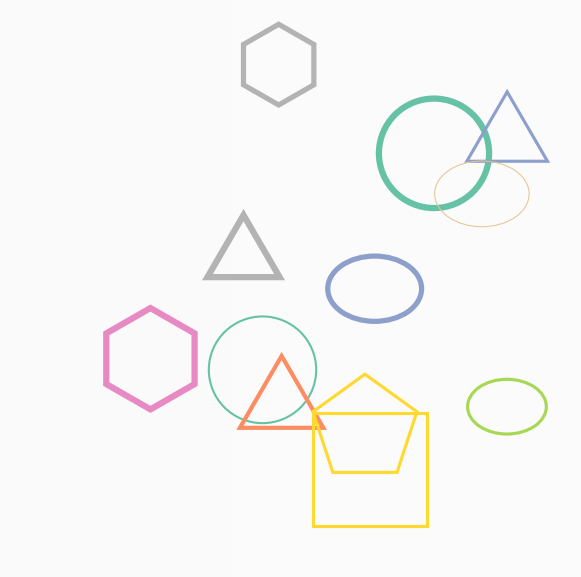[{"shape": "circle", "thickness": 1, "radius": 0.46, "center": [0.452, 0.359]}, {"shape": "circle", "thickness": 3, "radius": 0.47, "center": [0.747, 0.734]}, {"shape": "triangle", "thickness": 2, "radius": 0.41, "center": [0.484, 0.3]}, {"shape": "triangle", "thickness": 1.5, "radius": 0.4, "center": [0.873, 0.76]}, {"shape": "oval", "thickness": 2.5, "radius": 0.4, "center": [0.645, 0.499]}, {"shape": "hexagon", "thickness": 3, "radius": 0.44, "center": [0.259, 0.378]}, {"shape": "oval", "thickness": 1.5, "radius": 0.34, "center": [0.872, 0.295]}, {"shape": "square", "thickness": 1.5, "radius": 0.49, "center": [0.637, 0.185]}, {"shape": "pentagon", "thickness": 1.5, "radius": 0.47, "center": [0.628, 0.257]}, {"shape": "oval", "thickness": 0.5, "radius": 0.41, "center": [0.829, 0.663]}, {"shape": "hexagon", "thickness": 2.5, "radius": 0.35, "center": [0.479, 0.887]}, {"shape": "triangle", "thickness": 3, "radius": 0.36, "center": [0.419, 0.555]}]